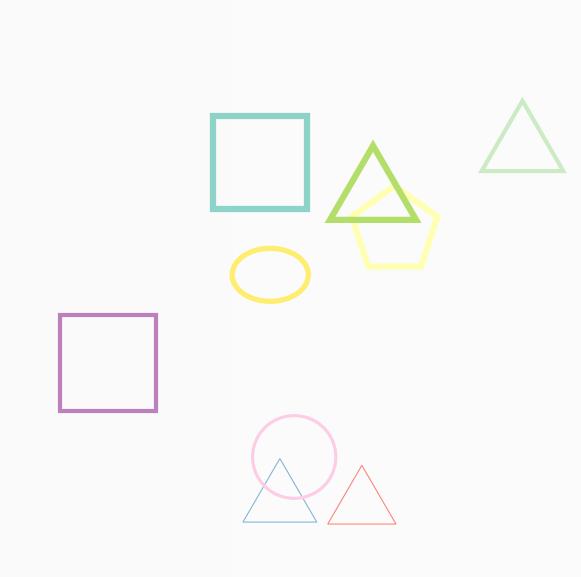[{"shape": "square", "thickness": 3, "radius": 0.4, "center": [0.447, 0.718]}, {"shape": "pentagon", "thickness": 3, "radius": 0.39, "center": [0.679, 0.6]}, {"shape": "triangle", "thickness": 0.5, "radius": 0.34, "center": [0.623, 0.126]}, {"shape": "triangle", "thickness": 0.5, "radius": 0.37, "center": [0.481, 0.132]}, {"shape": "triangle", "thickness": 3, "radius": 0.43, "center": [0.642, 0.661]}, {"shape": "circle", "thickness": 1.5, "radius": 0.36, "center": [0.506, 0.208]}, {"shape": "square", "thickness": 2, "radius": 0.42, "center": [0.186, 0.371]}, {"shape": "triangle", "thickness": 2, "radius": 0.41, "center": [0.899, 0.743]}, {"shape": "oval", "thickness": 2.5, "radius": 0.33, "center": [0.465, 0.523]}]